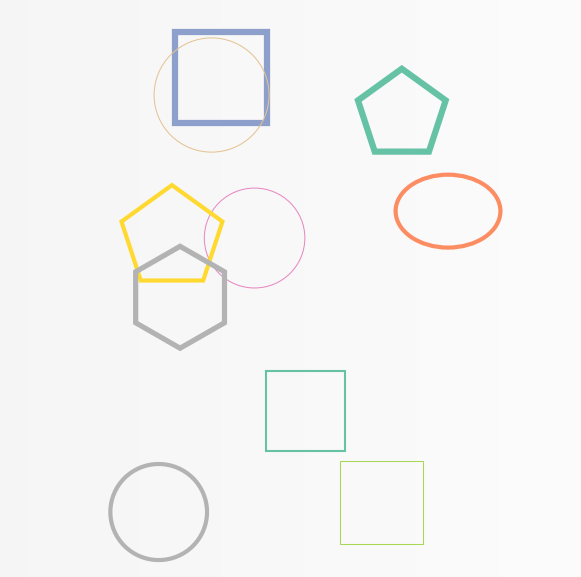[{"shape": "square", "thickness": 1, "radius": 0.34, "center": [0.526, 0.287]}, {"shape": "pentagon", "thickness": 3, "radius": 0.4, "center": [0.691, 0.801]}, {"shape": "oval", "thickness": 2, "radius": 0.45, "center": [0.771, 0.634]}, {"shape": "square", "thickness": 3, "radius": 0.39, "center": [0.38, 0.866]}, {"shape": "circle", "thickness": 0.5, "radius": 0.43, "center": [0.438, 0.587]}, {"shape": "square", "thickness": 0.5, "radius": 0.36, "center": [0.657, 0.129]}, {"shape": "pentagon", "thickness": 2, "radius": 0.46, "center": [0.296, 0.587]}, {"shape": "circle", "thickness": 0.5, "radius": 0.49, "center": [0.364, 0.835]}, {"shape": "hexagon", "thickness": 2.5, "radius": 0.44, "center": [0.31, 0.484]}, {"shape": "circle", "thickness": 2, "radius": 0.42, "center": [0.273, 0.112]}]